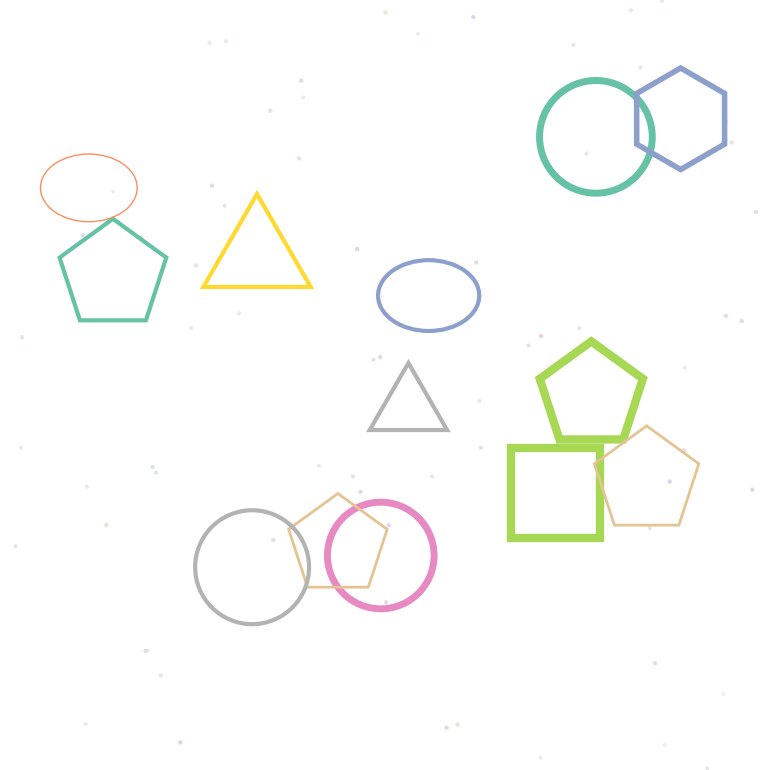[{"shape": "pentagon", "thickness": 1.5, "radius": 0.36, "center": [0.147, 0.643]}, {"shape": "circle", "thickness": 2.5, "radius": 0.37, "center": [0.774, 0.822]}, {"shape": "oval", "thickness": 0.5, "radius": 0.31, "center": [0.115, 0.756]}, {"shape": "hexagon", "thickness": 2, "radius": 0.33, "center": [0.884, 0.846]}, {"shape": "oval", "thickness": 1.5, "radius": 0.33, "center": [0.557, 0.616]}, {"shape": "circle", "thickness": 2.5, "radius": 0.35, "center": [0.495, 0.279]}, {"shape": "square", "thickness": 3, "radius": 0.29, "center": [0.721, 0.36]}, {"shape": "pentagon", "thickness": 3, "radius": 0.35, "center": [0.768, 0.486]}, {"shape": "triangle", "thickness": 1.5, "radius": 0.4, "center": [0.334, 0.668]}, {"shape": "pentagon", "thickness": 1, "radius": 0.34, "center": [0.439, 0.292]}, {"shape": "pentagon", "thickness": 1, "radius": 0.36, "center": [0.84, 0.376]}, {"shape": "triangle", "thickness": 1.5, "radius": 0.29, "center": [0.53, 0.471]}, {"shape": "circle", "thickness": 1.5, "radius": 0.37, "center": [0.327, 0.263]}]